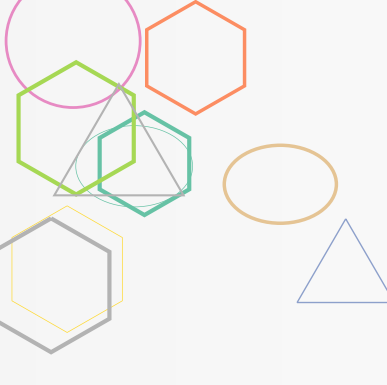[{"shape": "hexagon", "thickness": 3, "radius": 0.67, "center": [0.373, 0.575]}, {"shape": "oval", "thickness": 0.5, "radius": 0.75, "center": [0.346, 0.568]}, {"shape": "hexagon", "thickness": 2.5, "radius": 0.73, "center": [0.505, 0.85]}, {"shape": "triangle", "thickness": 1, "radius": 0.72, "center": [0.892, 0.287]}, {"shape": "circle", "thickness": 2, "radius": 0.87, "center": [0.189, 0.894]}, {"shape": "hexagon", "thickness": 3, "radius": 0.86, "center": [0.197, 0.667]}, {"shape": "hexagon", "thickness": 0.5, "radius": 0.82, "center": [0.173, 0.301]}, {"shape": "oval", "thickness": 2.5, "radius": 0.72, "center": [0.723, 0.521]}, {"shape": "hexagon", "thickness": 3, "radius": 0.87, "center": [0.132, 0.259]}, {"shape": "triangle", "thickness": 1.5, "radius": 0.96, "center": [0.307, 0.589]}]